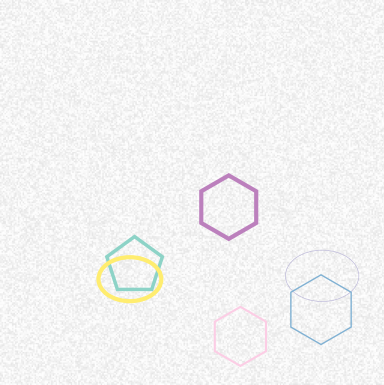[{"shape": "pentagon", "thickness": 2.5, "radius": 0.38, "center": [0.35, 0.31]}, {"shape": "oval", "thickness": 0.5, "radius": 0.48, "center": [0.837, 0.284]}, {"shape": "hexagon", "thickness": 1, "radius": 0.45, "center": [0.834, 0.196]}, {"shape": "hexagon", "thickness": 1.5, "radius": 0.38, "center": [0.624, 0.126]}, {"shape": "hexagon", "thickness": 3, "radius": 0.41, "center": [0.594, 0.462]}, {"shape": "oval", "thickness": 3, "radius": 0.41, "center": [0.337, 0.275]}]